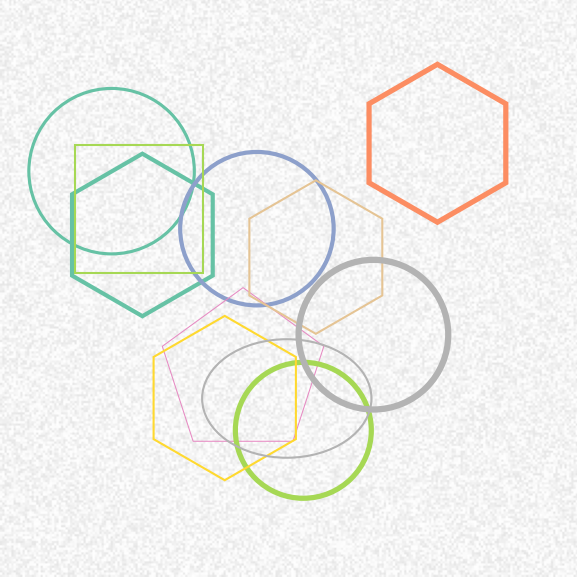[{"shape": "circle", "thickness": 1.5, "radius": 0.72, "center": [0.193, 0.703]}, {"shape": "hexagon", "thickness": 2, "radius": 0.7, "center": [0.247, 0.592]}, {"shape": "hexagon", "thickness": 2.5, "radius": 0.68, "center": [0.757, 0.751]}, {"shape": "circle", "thickness": 2, "radius": 0.66, "center": [0.445, 0.603]}, {"shape": "pentagon", "thickness": 0.5, "radius": 0.74, "center": [0.421, 0.354]}, {"shape": "circle", "thickness": 2.5, "radius": 0.59, "center": [0.525, 0.254]}, {"shape": "square", "thickness": 1, "radius": 0.56, "center": [0.241, 0.637]}, {"shape": "hexagon", "thickness": 1, "radius": 0.71, "center": [0.389, 0.31]}, {"shape": "hexagon", "thickness": 1, "radius": 0.66, "center": [0.547, 0.554]}, {"shape": "circle", "thickness": 3, "radius": 0.65, "center": [0.647, 0.42]}, {"shape": "oval", "thickness": 1, "radius": 0.73, "center": [0.497, 0.309]}]